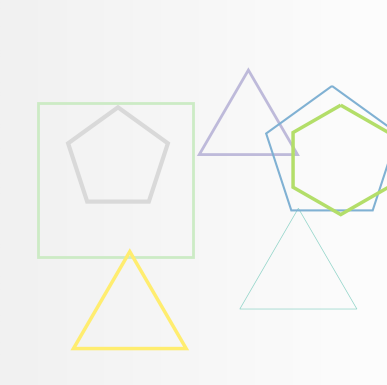[{"shape": "triangle", "thickness": 0.5, "radius": 0.87, "center": [0.77, 0.285]}, {"shape": "triangle", "thickness": 2, "radius": 0.73, "center": [0.641, 0.672]}, {"shape": "pentagon", "thickness": 1.5, "radius": 0.89, "center": [0.857, 0.598]}, {"shape": "hexagon", "thickness": 2.5, "radius": 0.71, "center": [0.879, 0.585]}, {"shape": "pentagon", "thickness": 3, "radius": 0.68, "center": [0.305, 0.586]}, {"shape": "square", "thickness": 2, "radius": 1.0, "center": [0.298, 0.532]}, {"shape": "triangle", "thickness": 2.5, "radius": 0.84, "center": [0.335, 0.179]}]